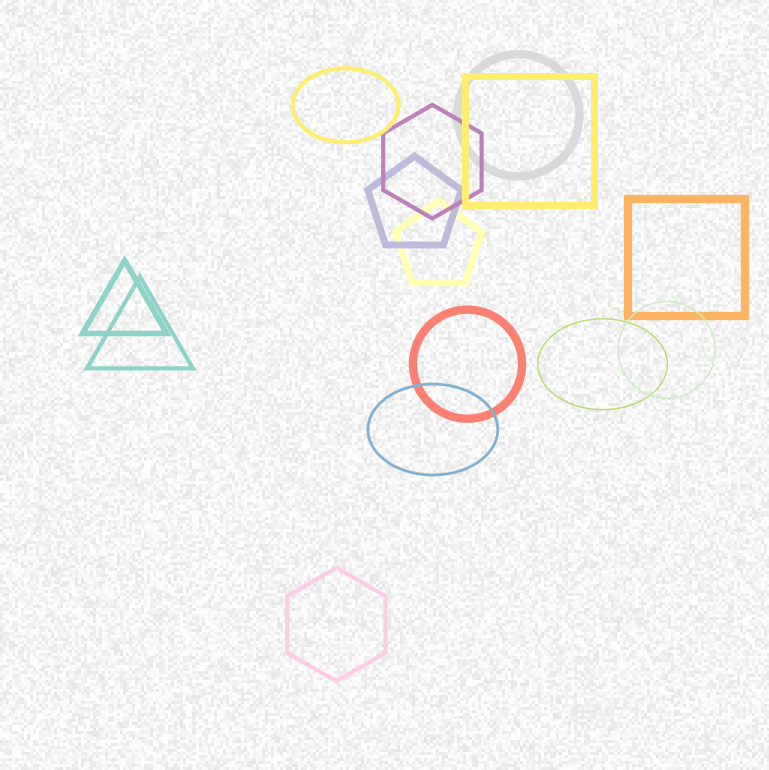[{"shape": "triangle", "thickness": 2, "radius": 0.32, "center": [0.162, 0.598]}, {"shape": "triangle", "thickness": 1.5, "radius": 0.4, "center": [0.182, 0.561]}, {"shape": "pentagon", "thickness": 2.5, "radius": 0.29, "center": [0.57, 0.68]}, {"shape": "pentagon", "thickness": 2.5, "radius": 0.32, "center": [0.538, 0.733]}, {"shape": "circle", "thickness": 3, "radius": 0.35, "center": [0.607, 0.527]}, {"shape": "oval", "thickness": 1, "radius": 0.42, "center": [0.562, 0.442]}, {"shape": "square", "thickness": 3, "radius": 0.38, "center": [0.891, 0.665]}, {"shape": "oval", "thickness": 0.5, "radius": 0.42, "center": [0.783, 0.527]}, {"shape": "hexagon", "thickness": 1.5, "radius": 0.37, "center": [0.437, 0.189]}, {"shape": "circle", "thickness": 3, "radius": 0.4, "center": [0.673, 0.85]}, {"shape": "hexagon", "thickness": 1.5, "radius": 0.37, "center": [0.562, 0.79]}, {"shape": "circle", "thickness": 0.5, "radius": 0.31, "center": [0.866, 0.546]}, {"shape": "square", "thickness": 2.5, "radius": 0.42, "center": [0.688, 0.817]}, {"shape": "oval", "thickness": 1.5, "radius": 0.34, "center": [0.449, 0.863]}]